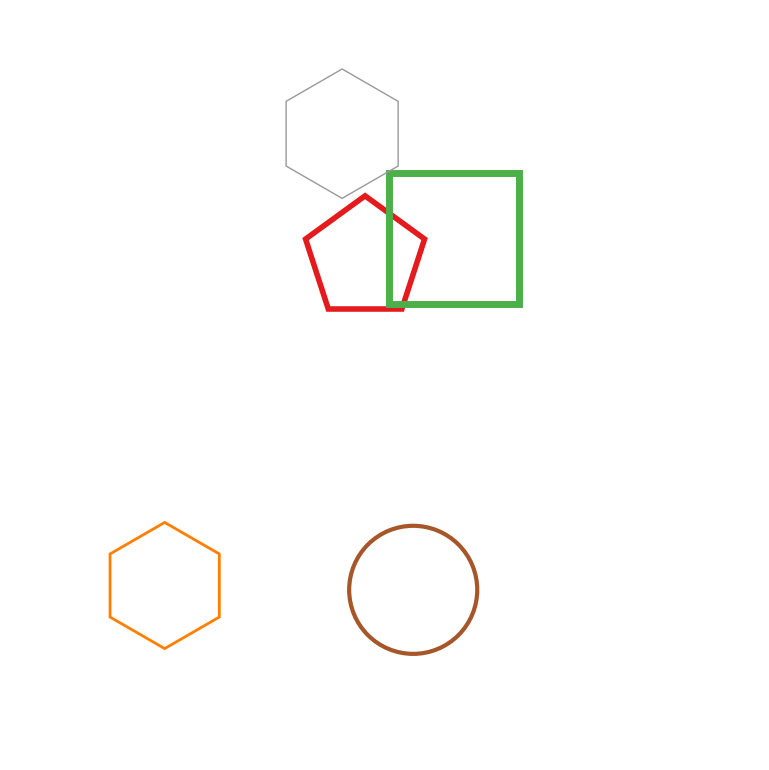[{"shape": "pentagon", "thickness": 2, "radius": 0.41, "center": [0.474, 0.664]}, {"shape": "square", "thickness": 2.5, "radius": 0.42, "center": [0.59, 0.69]}, {"shape": "hexagon", "thickness": 1, "radius": 0.41, "center": [0.214, 0.24]}, {"shape": "circle", "thickness": 1.5, "radius": 0.42, "center": [0.537, 0.234]}, {"shape": "hexagon", "thickness": 0.5, "radius": 0.42, "center": [0.444, 0.826]}]